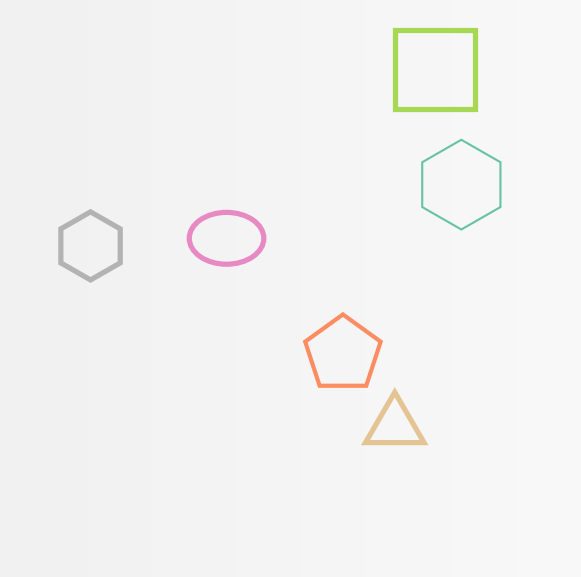[{"shape": "hexagon", "thickness": 1, "radius": 0.39, "center": [0.794, 0.679]}, {"shape": "pentagon", "thickness": 2, "radius": 0.34, "center": [0.59, 0.386]}, {"shape": "oval", "thickness": 2.5, "radius": 0.32, "center": [0.39, 0.586]}, {"shape": "square", "thickness": 2.5, "radius": 0.34, "center": [0.748, 0.878]}, {"shape": "triangle", "thickness": 2.5, "radius": 0.29, "center": [0.679, 0.262]}, {"shape": "hexagon", "thickness": 2.5, "radius": 0.29, "center": [0.156, 0.573]}]